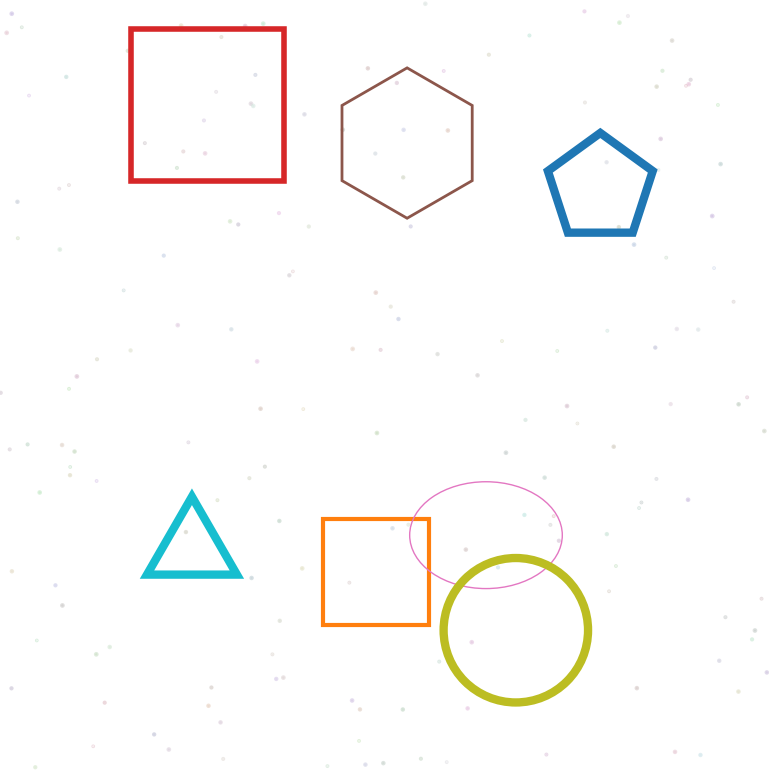[{"shape": "pentagon", "thickness": 3, "radius": 0.36, "center": [0.78, 0.756]}, {"shape": "square", "thickness": 1.5, "radius": 0.34, "center": [0.488, 0.257]}, {"shape": "square", "thickness": 2, "radius": 0.5, "center": [0.269, 0.864]}, {"shape": "hexagon", "thickness": 1, "radius": 0.49, "center": [0.529, 0.814]}, {"shape": "oval", "thickness": 0.5, "radius": 0.5, "center": [0.631, 0.305]}, {"shape": "circle", "thickness": 3, "radius": 0.47, "center": [0.67, 0.182]}, {"shape": "triangle", "thickness": 3, "radius": 0.34, "center": [0.249, 0.287]}]